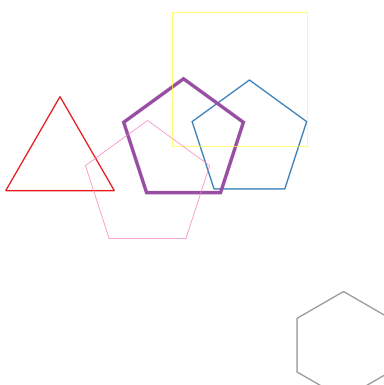[{"shape": "triangle", "thickness": 1, "radius": 0.81, "center": [0.156, 0.586]}, {"shape": "pentagon", "thickness": 1, "radius": 0.78, "center": [0.648, 0.636]}, {"shape": "pentagon", "thickness": 2.5, "radius": 0.82, "center": [0.477, 0.632]}, {"shape": "square", "thickness": 0.5, "radius": 0.87, "center": [0.621, 0.795]}, {"shape": "pentagon", "thickness": 0.5, "radius": 0.85, "center": [0.383, 0.517]}, {"shape": "hexagon", "thickness": 1, "radius": 0.7, "center": [0.892, 0.103]}]